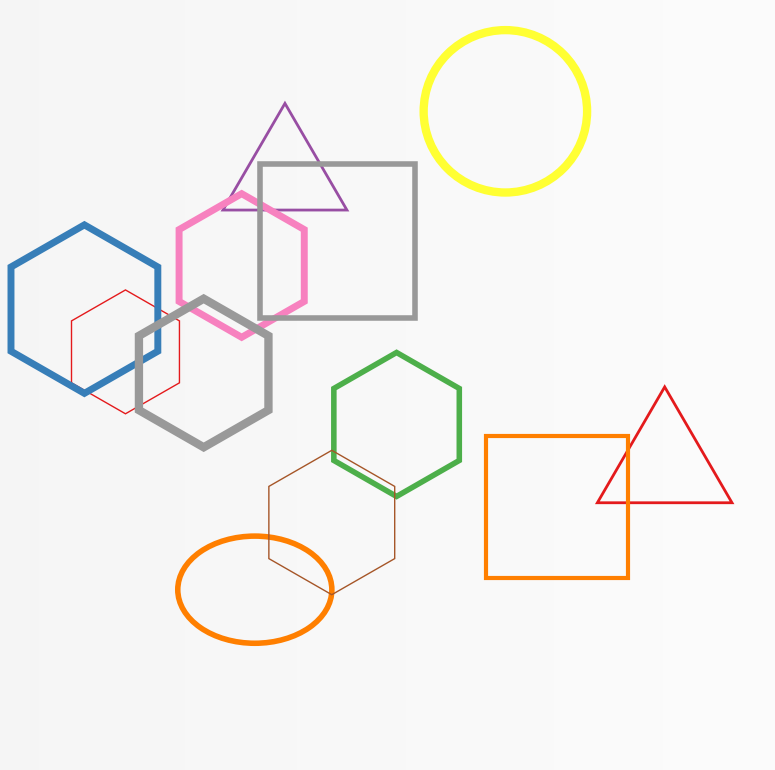[{"shape": "hexagon", "thickness": 0.5, "radius": 0.4, "center": [0.162, 0.543]}, {"shape": "triangle", "thickness": 1, "radius": 0.5, "center": [0.858, 0.397]}, {"shape": "hexagon", "thickness": 2.5, "radius": 0.55, "center": [0.109, 0.599]}, {"shape": "hexagon", "thickness": 2, "radius": 0.47, "center": [0.512, 0.449]}, {"shape": "triangle", "thickness": 1, "radius": 0.46, "center": [0.368, 0.773]}, {"shape": "oval", "thickness": 2, "radius": 0.5, "center": [0.329, 0.234]}, {"shape": "square", "thickness": 1.5, "radius": 0.46, "center": [0.718, 0.342]}, {"shape": "circle", "thickness": 3, "radius": 0.53, "center": [0.652, 0.855]}, {"shape": "hexagon", "thickness": 0.5, "radius": 0.47, "center": [0.428, 0.321]}, {"shape": "hexagon", "thickness": 2.5, "radius": 0.47, "center": [0.312, 0.655]}, {"shape": "hexagon", "thickness": 3, "radius": 0.48, "center": [0.263, 0.516]}, {"shape": "square", "thickness": 2, "radius": 0.5, "center": [0.435, 0.687]}]